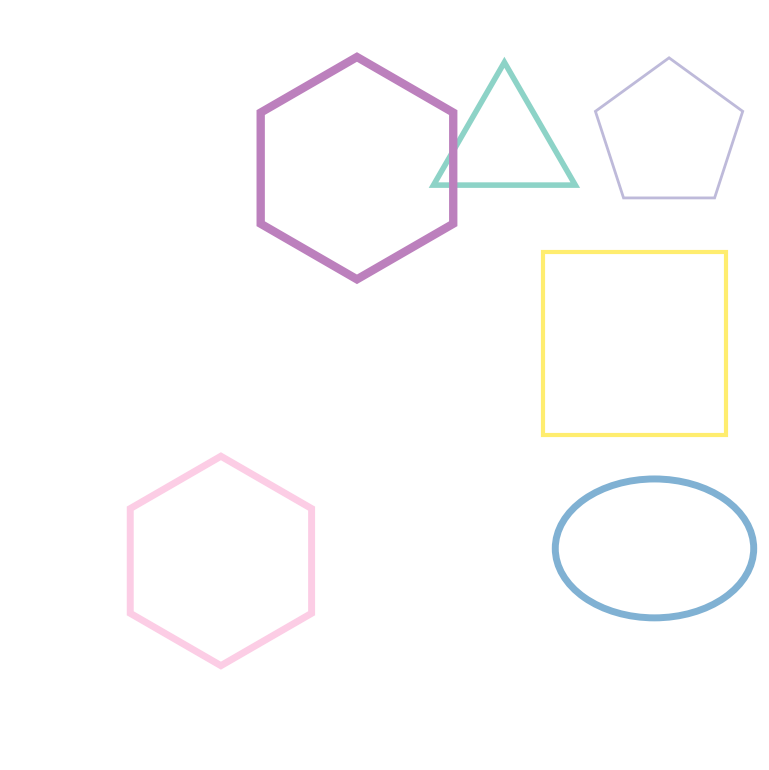[{"shape": "triangle", "thickness": 2, "radius": 0.53, "center": [0.655, 0.813]}, {"shape": "pentagon", "thickness": 1, "radius": 0.5, "center": [0.869, 0.824]}, {"shape": "oval", "thickness": 2.5, "radius": 0.64, "center": [0.85, 0.288]}, {"shape": "hexagon", "thickness": 2.5, "radius": 0.68, "center": [0.287, 0.272]}, {"shape": "hexagon", "thickness": 3, "radius": 0.72, "center": [0.464, 0.782]}, {"shape": "square", "thickness": 1.5, "radius": 0.59, "center": [0.824, 0.554]}]